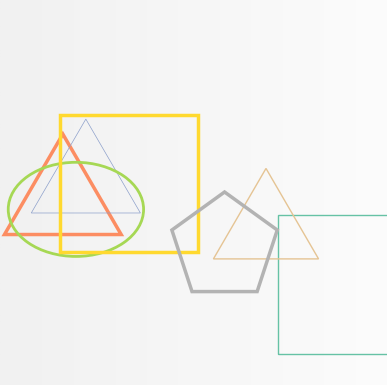[{"shape": "square", "thickness": 1, "radius": 0.9, "center": [0.897, 0.261]}, {"shape": "triangle", "thickness": 2.5, "radius": 0.87, "center": [0.162, 0.478]}, {"shape": "triangle", "thickness": 0.5, "radius": 0.81, "center": [0.222, 0.528]}, {"shape": "oval", "thickness": 2, "radius": 0.87, "center": [0.196, 0.456]}, {"shape": "square", "thickness": 2.5, "radius": 0.89, "center": [0.333, 0.524]}, {"shape": "triangle", "thickness": 1, "radius": 0.78, "center": [0.686, 0.406]}, {"shape": "pentagon", "thickness": 2.5, "radius": 0.71, "center": [0.58, 0.358]}]